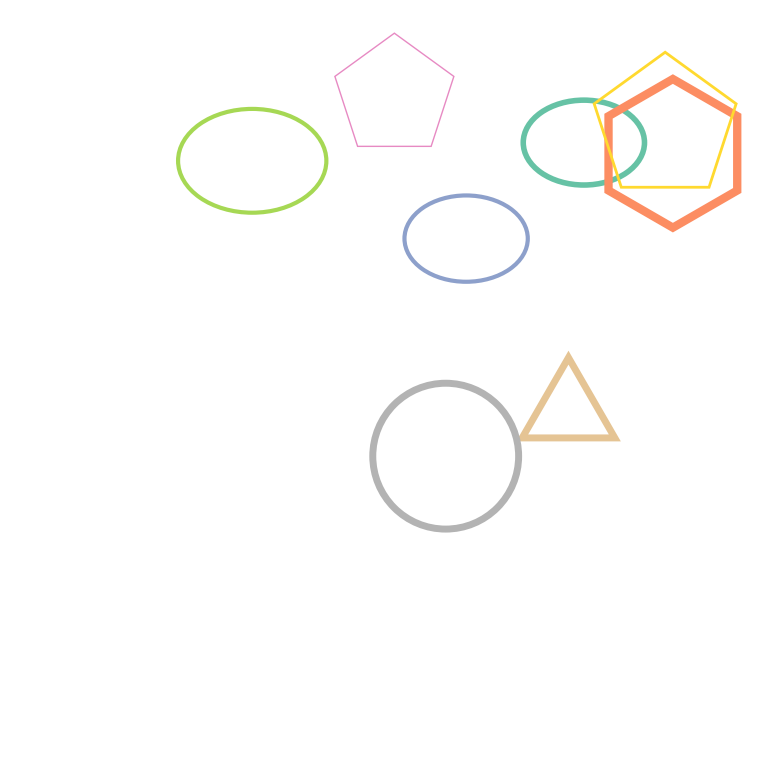[{"shape": "oval", "thickness": 2, "radius": 0.39, "center": [0.758, 0.815]}, {"shape": "hexagon", "thickness": 3, "radius": 0.48, "center": [0.874, 0.801]}, {"shape": "oval", "thickness": 1.5, "radius": 0.4, "center": [0.605, 0.69]}, {"shape": "pentagon", "thickness": 0.5, "radius": 0.41, "center": [0.512, 0.876]}, {"shape": "oval", "thickness": 1.5, "radius": 0.48, "center": [0.328, 0.791]}, {"shape": "pentagon", "thickness": 1, "radius": 0.48, "center": [0.864, 0.835]}, {"shape": "triangle", "thickness": 2.5, "radius": 0.35, "center": [0.738, 0.466]}, {"shape": "circle", "thickness": 2.5, "radius": 0.47, "center": [0.579, 0.408]}]